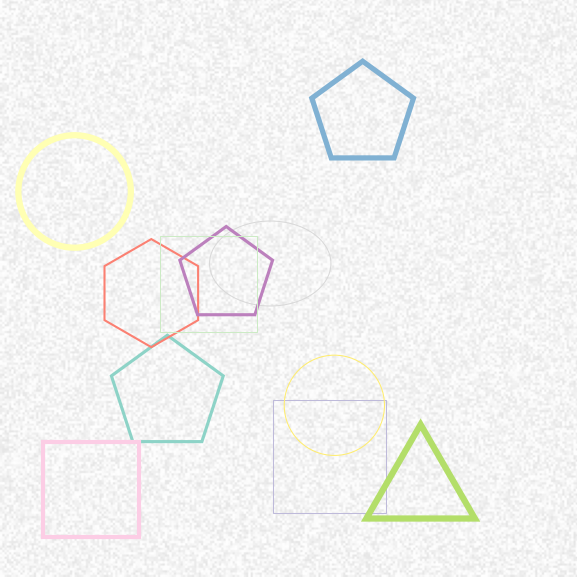[{"shape": "pentagon", "thickness": 1.5, "radius": 0.51, "center": [0.29, 0.317]}, {"shape": "circle", "thickness": 3, "radius": 0.49, "center": [0.129, 0.668]}, {"shape": "square", "thickness": 0.5, "radius": 0.49, "center": [0.571, 0.209]}, {"shape": "hexagon", "thickness": 1, "radius": 0.47, "center": [0.262, 0.492]}, {"shape": "pentagon", "thickness": 2.5, "radius": 0.46, "center": [0.628, 0.801]}, {"shape": "triangle", "thickness": 3, "radius": 0.54, "center": [0.728, 0.156]}, {"shape": "square", "thickness": 2, "radius": 0.41, "center": [0.158, 0.151]}, {"shape": "oval", "thickness": 0.5, "radius": 0.53, "center": [0.468, 0.543]}, {"shape": "pentagon", "thickness": 1.5, "radius": 0.42, "center": [0.392, 0.522]}, {"shape": "square", "thickness": 0.5, "radius": 0.42, "center": [0.361, 0.508]}, {"shape": "circle", "thickness": 0.5, "radius": 0.43, "center": [0.579, 0.297]}]